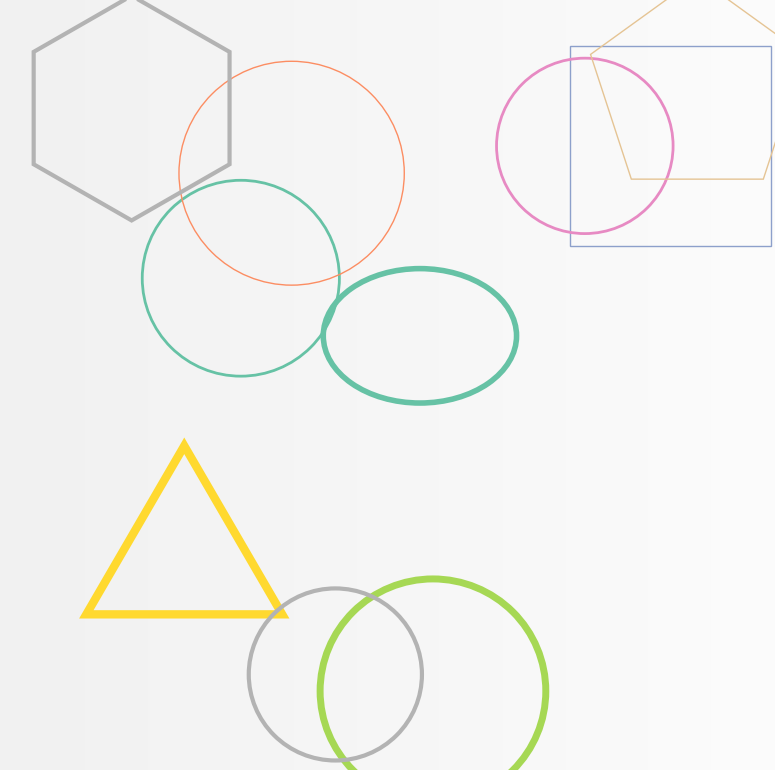[{"shape": "oval", "thickness": 2, "radius": 0.62, "center": [0.542, 0.564]}, {"shape": "circle", "thickness": 1, "radius": 0.64, "center": [0.311, 0.639]}, {"shape": "circle", "thickness": 0.5, "radius": 0.73, "center": [0.376, 0.775]}, {"shape": "square", "thickness": 0.5, "radius": 0.65, "center": [0.865, 0.81]}, {"shape": "circle", "thickness": 1, "radius": 0.57, "center": [0.755, 0.811]}, {"shape": "circle", "thickness": 2.5, "radius": 0.73, "center": [0.559, 0.103]}, {"shape": "triangle", "thickness": 3, "radius": 0.73, "center": [0.238, 0.275]}, {"shape": "pentagon", "thickness": 0.5, "radius": 0.72, "center": [0.9, 0.885]}, {"shape": "hexagon", "thickness": 1.5, "radius": 0.73, "center": [0.17, 0.86]}, {"shape": "circle", "thickness": 1.5, "radius": 0.56, "center": [0.433, 0.124]}]